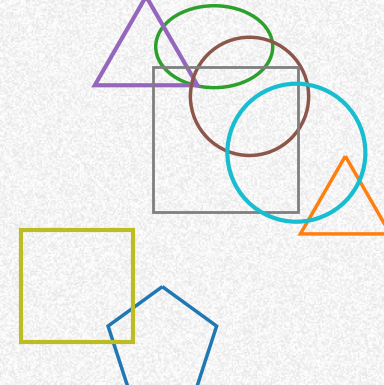[{"shape": "pentagon", "thickness": 2.5, "radius": 0.74, "center": [0.422, 0.107]}, {"shape": "triangle", "thickness": 2.5, "radius": 0.67, "center": [0.897, 0.46]}, {"shape": "oval", "thickness": 2.5, "radius": 0.76, "center": [0.556, 0.879]}, {"shape": "triangle", "thickness": 3, "radius": 0.77, "center": [0.379, 0.856]}, {"shape": "circle", "thickness": 2.5, "radius": 0.77, "center": [0.648, 0.75]}, {"shape": "square", "thickness": 2, "radius": 0.94, "center": [0.585, 0.638]}, {"shape": "square", "thickness": 3, "radius": 0.73, "center": [0.2, 0.257]}, {"shape": "circle", "thickness": 3, "radius": 0.9, "center": [0.77, 0.603]}]